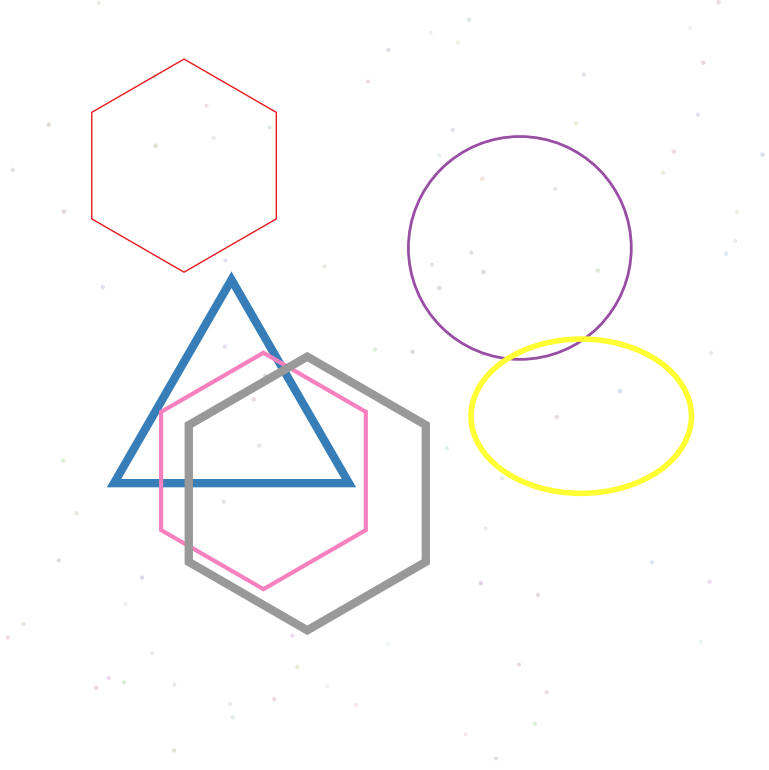[{"shape": "hexagon", "thickness": 0.5, "radius": 0.69, "center": [0.239, 0.785]}, {"shape": "triangle", "thickness": 3, "radius": 0.88, "center": [0.301, 0.461]}, {"shape": "circle", "thickness": 1, "radius": 0.72, "center": [0.675, 0.678]}, {"shape": "oval", "thickness": 2, "radius": 0.72, "center": [0.755, 0.459]}, {"shape": "hexagon", "thickness": 1.5, "radius": 0.77, "center": [0.342, 0.388]}, {"shape": "hexagon", "thickness": 3, "radius": 0.89, "center": [0.399, 0.359]}]